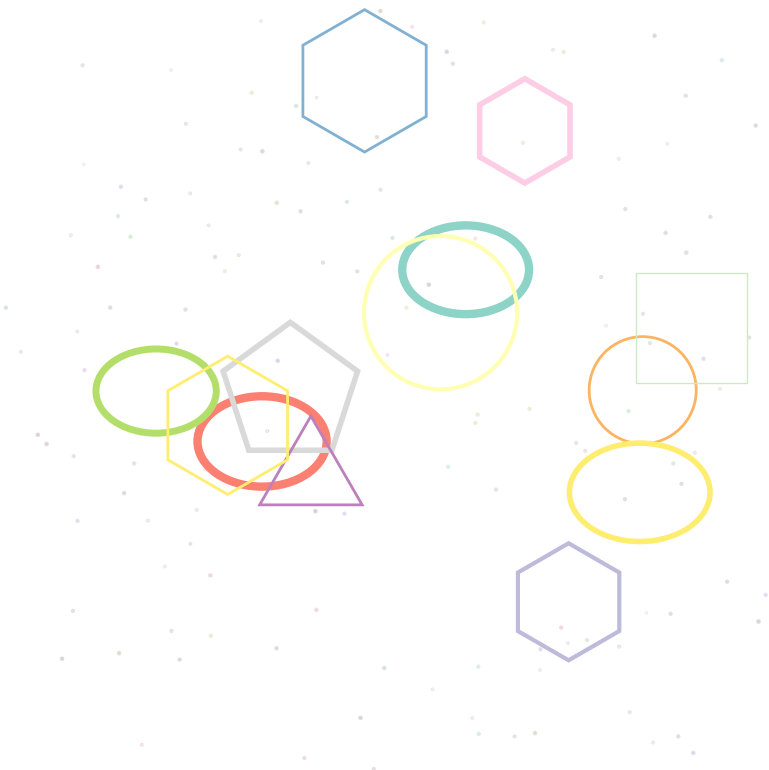[{"shape": "oval", "thickness": 3, "radius": 0.41, "center": [0.605, 0.65]}, {"shape": "circle", "thickness": 1.5, "radius": 0.5, "center": [0.572, 0.594]}, {"shape": "hexagon", "thickness": 1.5, "radius": 0.38, "center": [0.738, 0.218]}, {"shape": "oval", "thickness": 3, "radius": 0.42, "center": [0.34, 0.427]}, {"shape": "hexagon", "thickness": 1, "radius": 0.46, "center": [0.473, 0.895]}, {"shape": "circle", "thickness": 1, "radius": 0.35, "center": [0.835, 0.493]}, {"shape": "oval", "thickness": 2.5, "radius": 0.39, "center": [0.203, 0.492]}, {"shape": "hexagon", "thickness": 2, "radius": 0.34, "center": [0.682, 0.83]}, {"shape": "pentagon", "thickness": 2, "radius": 0.46, "center": [0.377, 0.49]}, {"shape": "triangle", "thickness": 1, "radius": 0.38, "center": [0.404, 0.383]}, {"shape": "square", "thickness": 0.5, "radius": 0.36, "center": [0.898, 0.574]}, {"shape": "hexagon", "thickness": 1, "radius": 0.45, "center": [0.296, 0.448]}, {"shape": "oval", "thickness": 2, "radius": 0.46, "center": [0.831, 0.361]}]